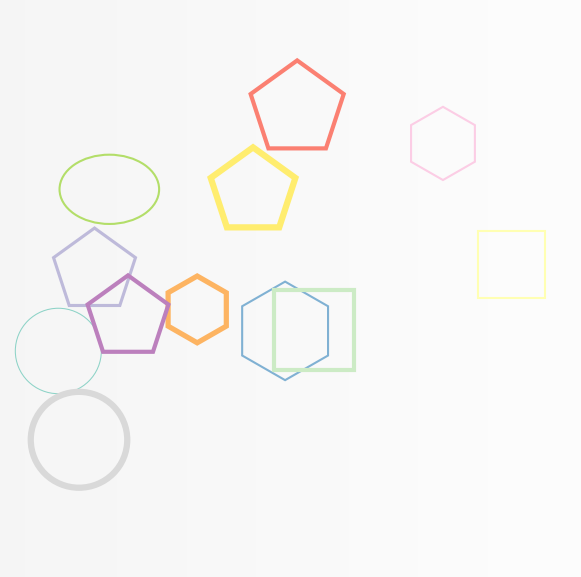[{"shape": "circle", "thickness": 0.5, "radius": 0.37, "center": [0.1, 0.391]}, {"shape": "square", "thickness": 1, "radius": 0.29, "center": [0.88, 0.541]}, {"shape": "pentagon", "thickness": 1.5, "radius": 0.37, "center": [0.163, 0.53]}, {"shape": "pentagon", "thickness": 2, "radius": 0.42, "center": [0.511, 0.81]}, {"shape": "hexagon", "thickness": 1, "radius": 0.43, "center": [0.491, 0.426]}, {"shape": "hexagon", "thickness": 2.5, "radius": 0.29, "center": [0.339, 0.463]}, {"shape": "oval", "thickness": 1, "radius": 0.43, "center": [0.188, 0.671]}, {"shape": "hexagon", "thickness": 1, "radius": 0.32, "center": [0.762, 0.751]}, {"shape": "circle", "thickness": 3, "radius": 0.42, "center": [0.136, 0.238]}, {"shape": "pentagon", "thickness": 2, "radius": 0.37, "center": [0.22, 0.449]}, {"shape": "square", "thickness": 2, "radius": 0.35, "center": [0.54, 0.429]}, {"shape": "pentagon", "thickness": 3, "radius": 0.38, "center": [0.435, 0.667]}]